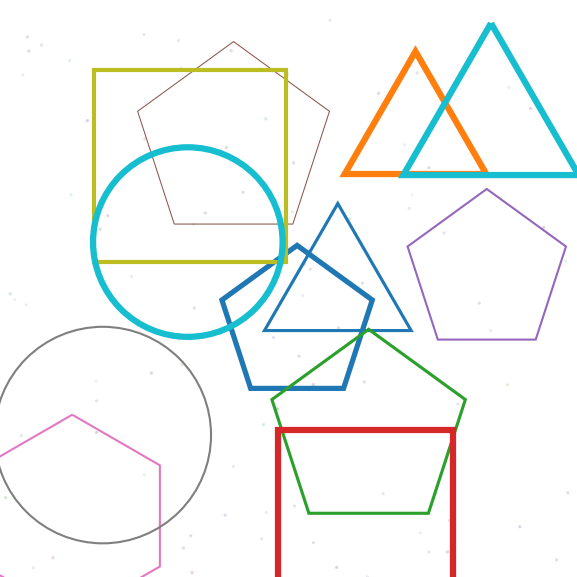[{"shape": "triangle", "thickness": 1.5, "radius": 0.73, "center": [0.585, 0.5]}, {"shape": "pentagon", "thickness": 2.5, "radius": 0.68, "center": [0.514, 0.437]}, {"shape": "triangle", "thickness": 3, "radius": 0.71, "center": [0.719, 0.769]}, {"shape": "pentagon", "thickness": 1.5, "radius": 0.88, "center": [0.638, 0.253]}, {"shape": "square", "thickness": 3, "radius": 0.76, "center": [0.633, 0.102]}, {"shape": "pentagon", "thickness": 1, "radius": 0.72, "center": [0.843, 0.528]}, {"shape": "pentagon", "thickness": 0.5, "radius": 0.87, "center": [0.404, 0.752]}, {"shape": "hexagon", "thickness": 1, "radius": 0.88, "center": [0.125, 0.106]}, {"shape": "circle", "thickness": 1, "radius": 0.94, "center": [0.178, 0.246]}, {"shape": "square", "thickness": 2, "radius": 0.83, "center": [0.329, 0.711]}, {"shape": "triangle", "thickness": 3, "radius": 0.88, "center": [0.85, 0.784]}, {"shape": "circle", "thickness": 3, "radius": 0.82, "center": [0.325, 0.58]}]